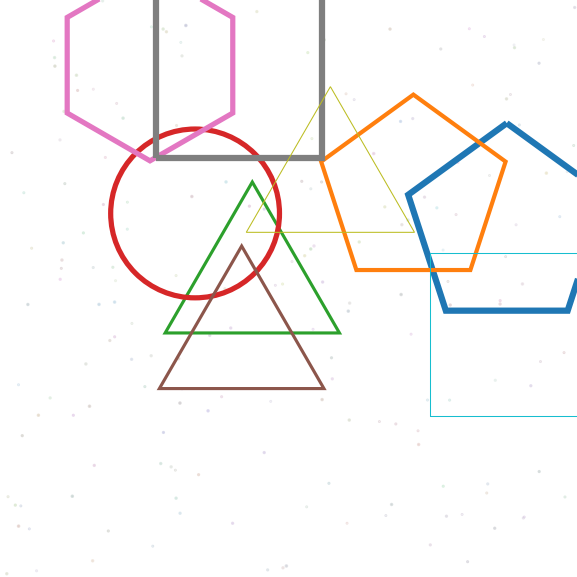[{"shape": "pentagon", "thickness": 3, "radius": 0.9, "center": [0.877, 0.606]}, {"shape": "pentagon", "thickness": 2, "radius": 0.84, "center": [0.716, 0.667]}, {"shape": "triangle", "thickness": 1.5, "radius": 0.87, "center": [0.437, 0.51]}, {"shape": "circle", "thickness": 2.5, "radius": 0.73, "center": [0.338, 0.63]}, {"shape": "triangle", "thickness": 1.5, "radius": 0.82, "center": [0.418, 0.409]}, {"shape": "hexagon", "thickness": 2.5, "radius": 0.83, "center": [0.26, 0.886]}, {"shape": "square", "thickness": 3, "radius": 0.72, "center": [0.415, 0.869]}, {"shape": "triangle", "thickness": 0.5, "radius": 0.84, "center": [0.572, 0.681]}, {"shape": "square", "thickness": 0.5, "radius": 0.71, "center": [0.885, 0.42]}]